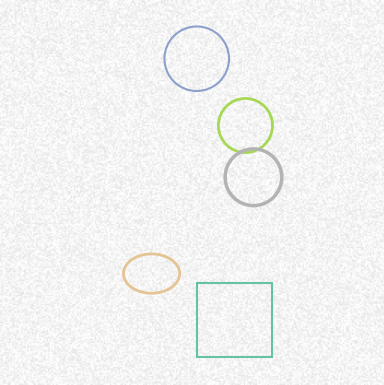[{"shape": "square", "thickness": 1.5, "radius": 0.48, "center": [0.609, 0.169]}, {"shape": "circle", "thickness": 1.5, "radius": 0.42, "center": [0.511, 0.847]}, {"shape": "circle", "thickness": 2, "radius": 0.35, "center": [0.638, 0.674]}, {"shape": "oval", "thickness": 2, "radius": 0.36, "center": [0.394, 0.289]}, {"shape": "circle", "thickness": 2.5, "radius": 0.37, "center": [0.658, 0.54]}]